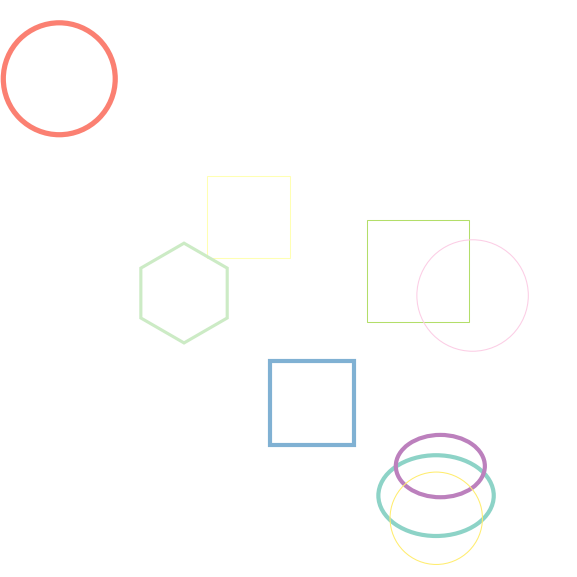[{"shape": "oval", "thickness": 2, "radius": 0.5, "center": [0.755, 0.141]}, {"shape": "square", "thickness": 0.5, "radius": 0.36, "center": [0.43, 0.623]}, {"shape": "circle", "thickness": 2.5, "radius": 0.48, "center": [0.103, 0.863]}, {"shape": "square", "thickness": 2, "radius": 0.36, "center": [0.54, 0.302]}, {"shape": "square", "thickness": 0.5, "radius": 0.44, "center": [0.724, 0.53]}, {"shape": "circle", "thickness": 0.5, "radius": 0.48, "center": [0.818, 0.487]}, {"shape": "oval", "thickness": 2, "radius": 0.39, "center": [0.762, 0.192]}, {"shape": "hexagon", "thickness": 1.5, "radius": 0.43, "center": [0.319, 0.492]}, {"shape": "circle", "thickness": 0.5, "radius": 0.4, "center": [0.755, 0.102]}]